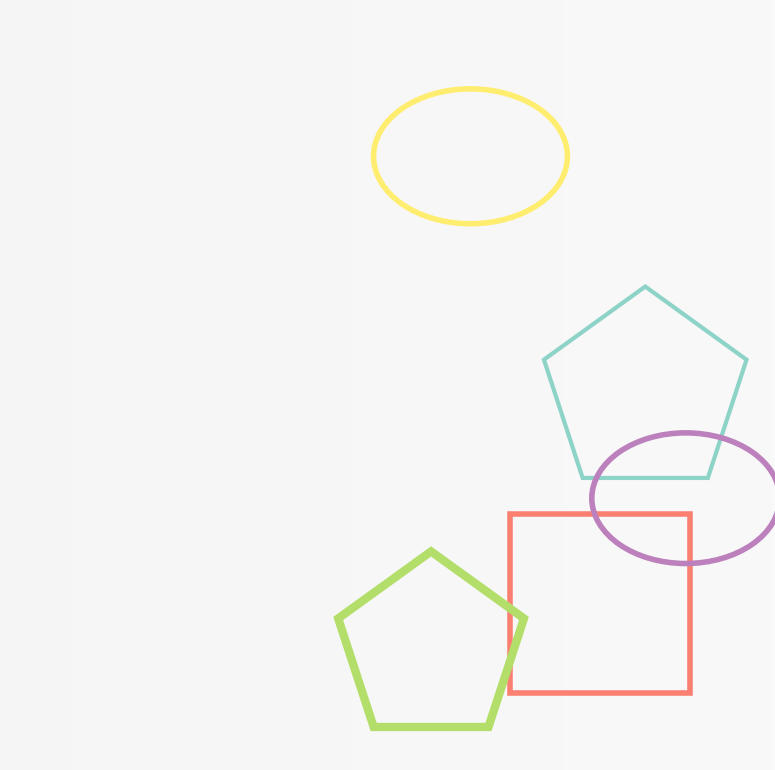[{"shape": "pentagon", "thickness": 1.5, "radius": 0.69, "center": [0.833, 0.49]}, {"shape": "square", "thickness": 2, "radius": 0.58, "center": [0.774, 0.216]}, {"shape": "pentagon", "thickness": 3, "radius": 0.63, "center": [0.556, 0.158]}, {"shape": "oval", "thickness": 2, "radius": 0.61, "center": [0.885, 0.353]}, {"shape": "oval", "thickness": 2, "radius": 0.63, "center": [0.607, 0.797]}]